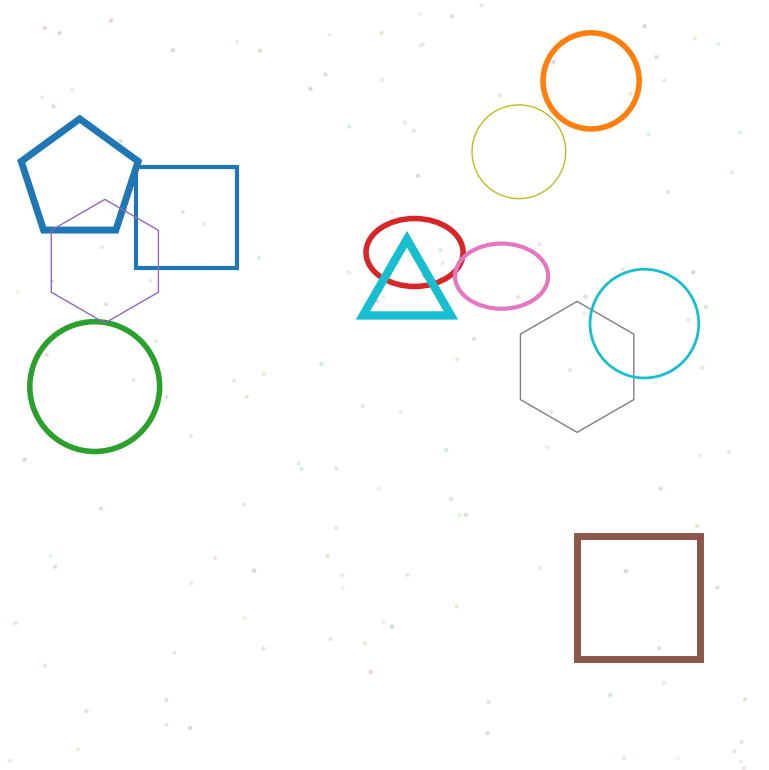[{"shape": "pentagon", "thickness": 2.5, "radius": 0.4, "center": [0.104, 0.766]}, {"shape": "square", "thickness": 1.5, "radius": 0.33, "center": [0.243, 0.718]}, {"shape": "circle", "thickness": 2, "radius": 0.31, "center": [0.768, 0.895]}, {"shape": "circle", "thickness": 2, "radius": 0.42, "center": [0.123, 0.498]}, {"shape": "oval", "thickness": 2, "radius": 0.32, "center": [0.538, 0.672]}, {"shape": "hexagon", "thickness": 0.5, "radius": 0.4, "center": [0.136, 0.661]}, {"shape": "square", "thickness": 2.5, "radius": 0.4, "center": [0.829, 0.224]}, {"shape": "oval", "thickness": 1.5, "radius": 0.3, "center": [0.651, 0.641]}, {"shape": "hexagon", "thickness": 0.5, "radius": 0.43, "center": [0.749, 0.524]}, {"shape": "circle", "thickness": 0.5, "radius": 0.3, "center": [0.674, 0.803]}, {"shape": "circle", "thickness": 1, "radius": 0.35, "center": [0.837, 0.58]}, {"shape": "triangle", "thickness": 3, "radius": 0.33, "center": [0.528, 0.623]}]